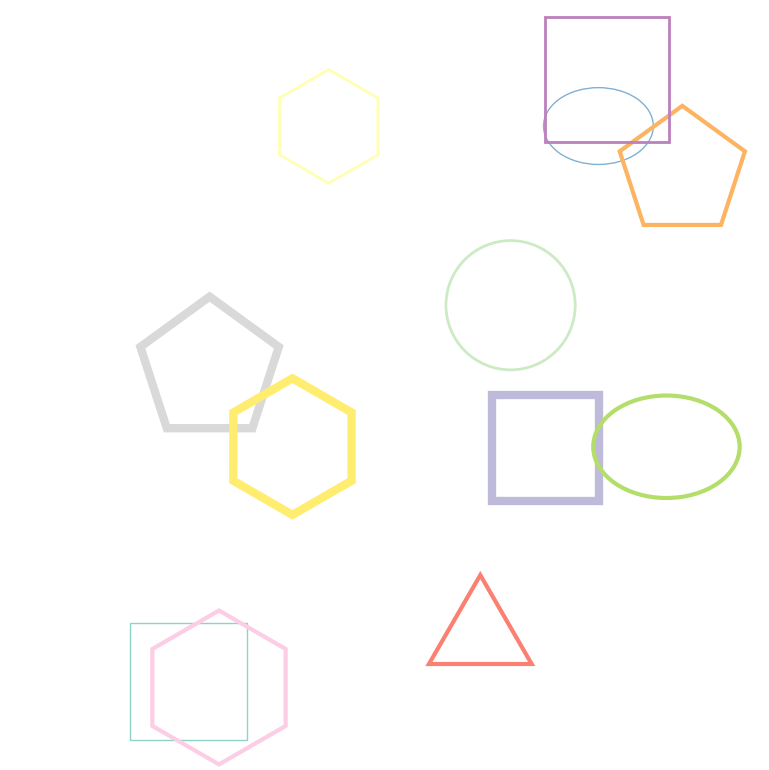[{"shape": "square", "thickness": 0.5, "radius": 0.38, "center": [0.245, 0.115]}, {"shape": "hexagon", "thickness": 1, "radius": 0.37, "center": [0.427, 0.836]}, {"shape": "square", "thickness": 3, "radius": 0.35, "center": [0.709, 0.418]}, {"shape": "triangle", "thickness": 1.5, "radius": 0.39, "center": [0.624, 0.176]}, {"shape": "oval", "thickness": 0.5, "radius": 0.36, "center": [0.777, 0.836]}, {"shape": "pentagon", "thickness": 1.5, "radius": 0.43, "center": [0.886, 0.777]}, {"shape": "oval", "thickness": 1.5, "radius": 0.48, "center": [0.866, 0.42]}, {"shape": "hexagon", "thickness": 1.5, "radius": 0.5, "center": [0.284, 0.107]}, {"shape": "pentagon", "thickness": 3, "radius": 0.47, "center": [0.272, 0.52]}, {"shape": "square", "thickness": 1, "radius": 0.4, "center": [0.788, 0.896]}, {"shape": "circle", "thickness": 1, "radius": 0.42, "center": [0.663, 0.604]}, {"shape": "hexagon", "thickness": 3, "radius": 0.44, "center": [0.38, 0.42]}]